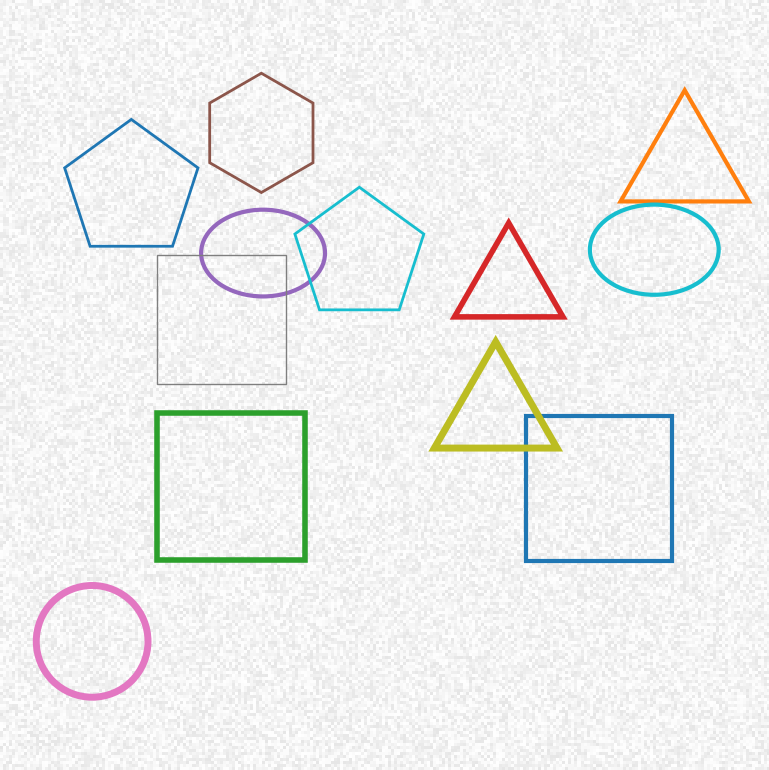[{"shape": "pentagon", "thickness": 1, "radius": 0.46, "center": [0.171, 0.754]}, {"shape": "square", "thickness": 1.5, "radius": 0.47, "center": [0.777, 0.366]}, {"shape": "triangle", "thickness": 1.5, "radius": 0.48, "center": [0.889, 0.787]}, {"shape": "square", "thickness": 2, "radius": 0.48, "center": [0.3, 0.369]}, {"shape": "triangle", "thickness": 2, "radius": 0.41, "center": [0.661, 0.629]}, {"shape": "oval", "thickness": 1.5, "radius": 0.4, "center": [0.342, 0.671]}, {"shape": "hexagon", "thickness": 1, "radius": 0.39, "center": [0.339, 0.827]}, {"shape": "circle", "thickness": 2.5, "radius": 0.36, "center": [0.12, 0.167]}, {"shape": "square", "thickness": 0.5, "radius": 0.42, "center": [0.287, 0.585]}, {"shape": "triangle", "thickness": 2.5, "radius": 0.46, "center": [0.644, 0.464]}, {"shape": "pentagon", "thickness": 1, "radius": 0.44, "center": [0.467, 0.669]}, {"shape": "oval", "thickness": 1.5, "radius": 0.42, "center": [0.85, 0.676]}]